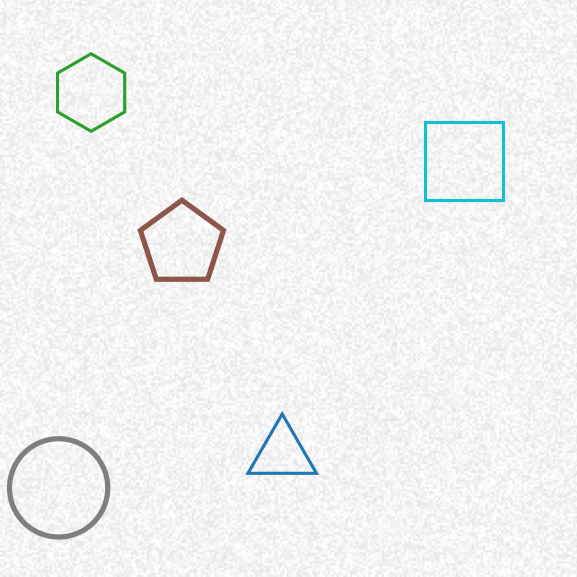[{"shape": "triangle", "thickness": 1.5, "radius": 0.34, "center": [0.489, 0.214]}, {"shape": "hexagon", "thickness": 1.5, "radius": 0.34, "center": [0.158, 0.839]}, {"shape": "pentagon", "thickness": 2.5, "radius": 0.38, "center": [0.315, 0.577]}, {"shape": "circle", "thickness": 2.5, "radius": 0.43, "center": [0.102, 0.154]}, {"shape": "square", "thickness": 1.5, "radius": 0.34, "center": [0.803, 0.72]}]